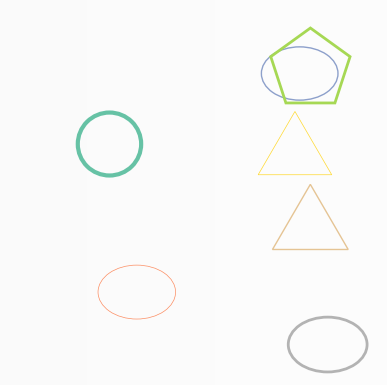[{"shape": "circle", "thickness": 3, "radius": 0.41, "center": [0.283, 0.626]}, {"shape": "oval", "thickness": 0.5, "radius": 0.5, "center": [0.353, 0.241]}, {"shape": "oval", "thickness": 1, "radius": 0.49, "center": [0.773, 0.809]}, {"shape": "pentagon", "thickness": 2, "radius": 0.54, "center": [0.801, 0.82]}, {"shape": "triangle", "thickness": 0.5, "radius": 0.55, "center": [0.761, 0.601]}, {"shape": "triangle", "thickness": 1, "radius": 0.56, "center": [0.801, 0.408]}, {"shape": "oval", "thickness": 2, "radius": 0.51, "center": [0.846, 0.105]}]